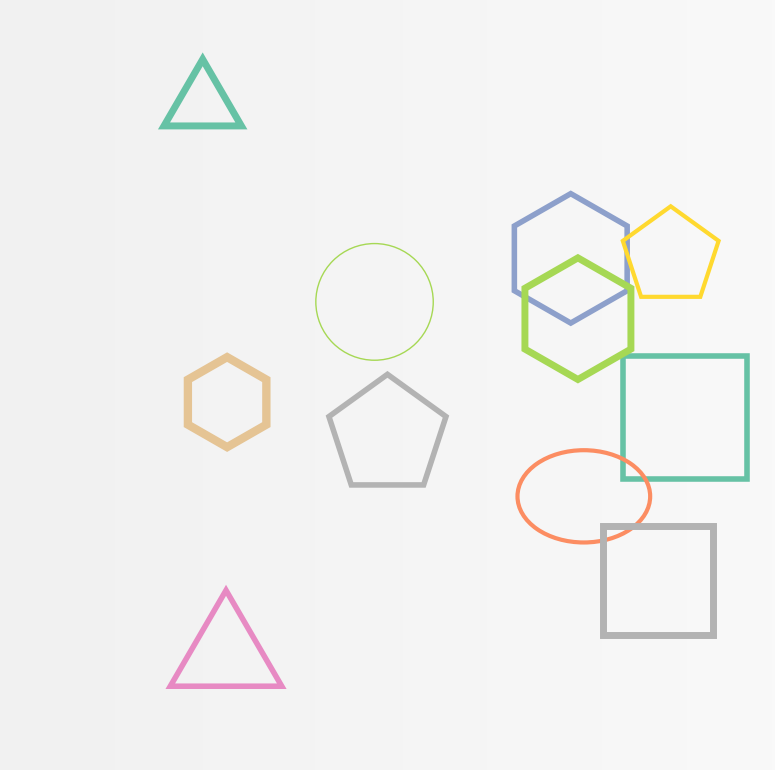[{"shape": "triangle", "thickness": 2.5, "radius": 0.29, "center": [0.262, 0.865]}, {"shape": "square", "thickness": 2, "radius": 0.4, "center": [0.884, 0.458]}, {"shape": "oval", "thickness": 1.5, "radius": 0.43, "center": [0.753, 0.355]}, {"shape": "hexagon", "thickness": 2, "radius": 0.42, "center": [0.736, 0.664]}, {"shape": "triangle", "thickness": 2, "radius": 0.42, "center": [0.292, 0.15]}, {"shape": "circle", "thickness": 0.5, "radius": 0.38, "center": [0.483, 0.608]}, {"shape": "hexagon", "thickness": 2.5, "radius": 0.39, "center": [0.746, 0.586]}, {"shape": "pentagon", "thickness": 1.5, "radius": 0.32, "center": [0.865, 0.667]}, {"shape": "hexagon", "thickness": 3, "radius": 0.29, "center": [0.293, 0.478]}, {"shape": "pentagon", "thickness": 2, "radius": 0.4, "center": [0.5, 0.434]}, {"shape": "square", "thickness": 2.5, "radius": 0.35, "center": [0.849, 0.246]}]